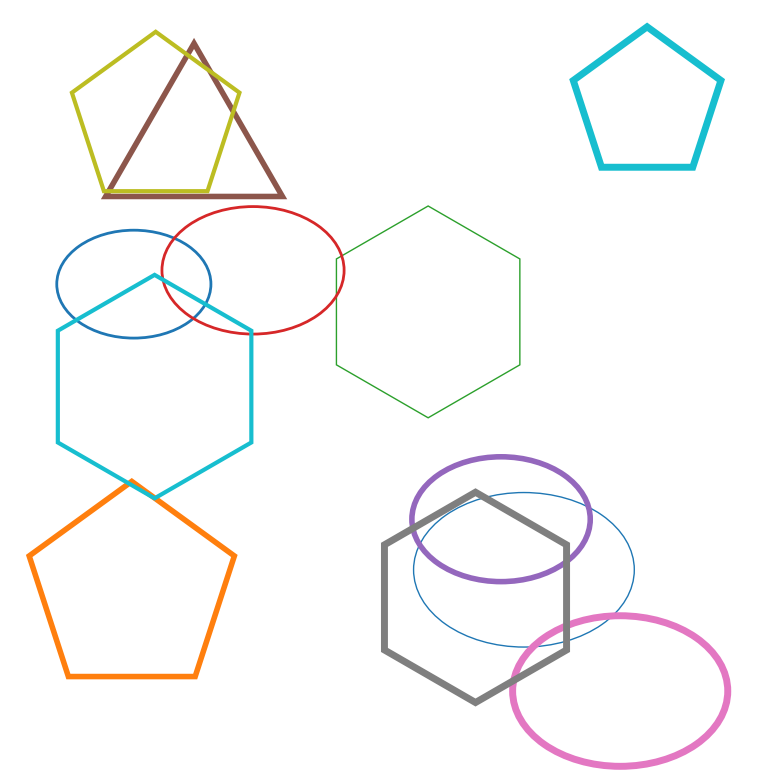[{"shape": "oval", "thickness": 1, "radius": 0.5, "center": [0.174, 0.631]}, {"shape": "oval", "thickness": 0.5, "radius": 0.72, "center": [0.68, 0.26]}, {"shape": "pentagon", "thickness": 2, "radius": 0.7, "center": [0.171, 0.235]}, {"shape": "hexagon", "thickness": 0.5, "radius": 0.69, "center": [0.556, 0.595]}, {"shape": "oval", "thickness": 1, "radius": 0.59, "center": [0.329, 0.649]}, {"shape": "oval", "thickness": 2, "radius": 0.58, "center": [0.651, 0.326]}, {"shape": "triangle", "thickness": 2, "radius": 0.66, "center": [0.252, 0.811]}, {"shape": "oval", "thickness": 2.5, "radius": 0.7, "center": [0.805, 0.103]}, {"shape": "hexagon", "thickness": 2.5, "radius": 0.68, "center": [0.618, 0.224]}, {"shape": "pentagon", "thickness": 1.5, "radius": 0.57, "center": [0.202, 0.844]}, {"shape": "pentagon", "thickness": 2.5, "radius": 0.5, "center": [0.84, 0.864]}, {"shape": "hexagon", "thickness": 1.5, "radius": 0.73, "center": [0.201, 0.498]}]